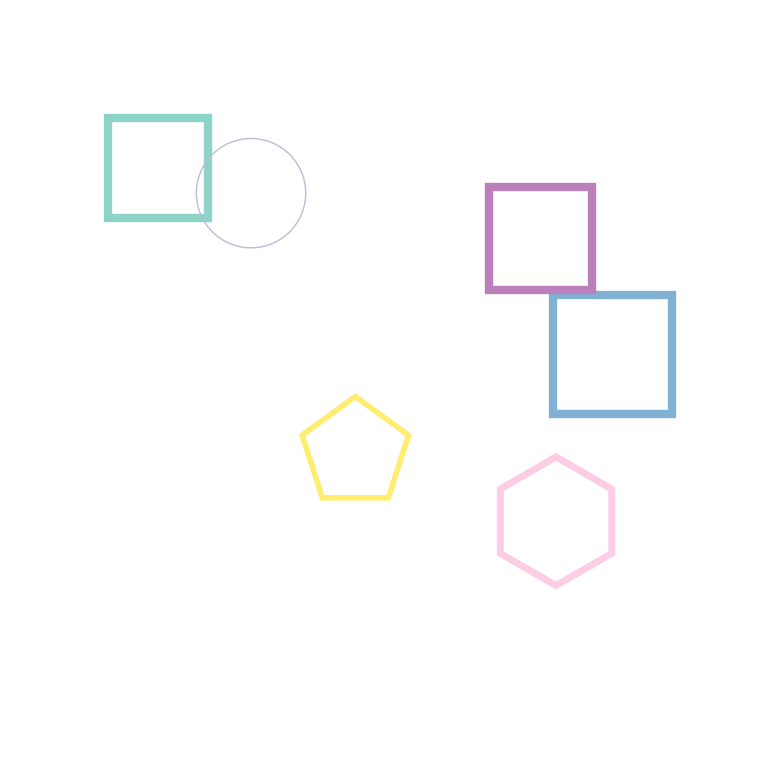[{"shape": "square", "thickness": 3, "radius": 0.32, "center": [0.205, 0.782]}, {"shape": "circle", "thickness": 0.5, "radius": 0.36, "center": [0.326, 0.749]}, {"shape": "square", "thickness": 3, "radius": 0.39, "center": [0.795, 0.54]}, {"shape": "hexagon", "thickness": 2.5, "radius": 0.42, "center": [0.722, 0.323]}, {"shape": "square", "thickness": 3, "radius": 0.34, "center": [0.702, 0.691]}, {"shape": "pentagon", "thickness": 2, "radius": 0.36, "center": [0.461, 0.412]}]